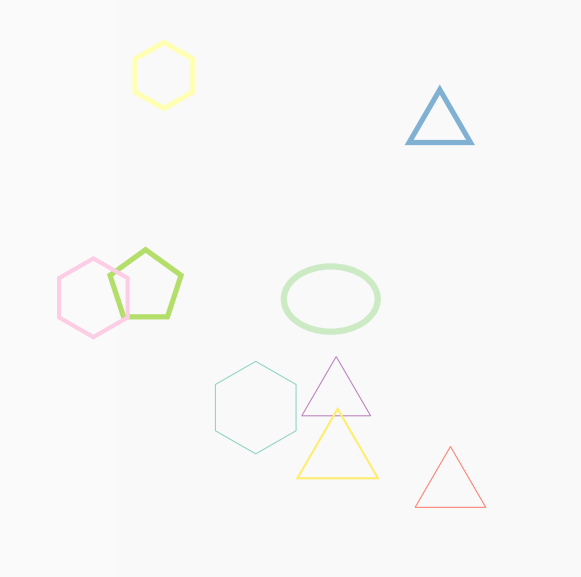[{"shape": "hexagon", "thickness": 0.5, "radius": 0.4, "center": [0.44, 0.293]}, {"shape": "hexagon", "thickness": 2.5, "radius": 0.29, "center": [0.282, 0.869]}, {"shape": "triangle", "thickness": 0.5, "radius": 0.35, "center": [0.775, 0.156]}, {"shape": "triangle", "thickness": 2.5, "radius": 0.3, "center": [0.757, 0.783]}, {"shape": "pentagon", "thickness": 2.5, "radius": 0.32, "center": [0.25, 0.503]}, {"shape": "hexagon", "thickness": 2, "radius": 0.34, "center": [0.161, 0.484]}, {"shape": "triangle", "thickness": 0.5, "radius": 0.34, "center": [0.578, 0.313]}, {"shape": "oval", "thickness": 3, "radius": 0.4, "center": [0.569, 0.481]}, {"shape": "triangle", "thickness": 1, "radius": 0.4, "center": [0.581, 0.211]}]